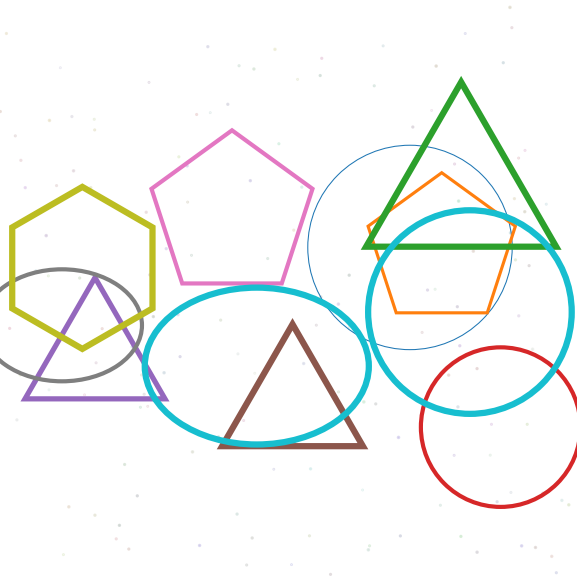[{"shape": "circle", "thickness": 0.5, "radius": 0.88, "center": [0.71, 0.571]}, {"shape": "pentagon", "thickness": 1.5, "radius": 0.67, "center": [0.765, 0.566]}, {"shape": "triangle", "thickness": 3, "radius": 0.95, "center": [0.799, 0.667]}, {"shape": "circle", "thickness": 2, "radius": 0.69, "center": [0.867, 0.26]}, {"shape": "triangle", "thickness": 2.5, "radius": 0.7, "center": [0.164, 0.378]}, {"shape": "triangle", "thickness": 3, "radius": 0.7, "center": [0.507, 0.297]}, {"shape": "pentagon", "thickness": 2, "radius": 0.73, "center": [0.402, 0.627]}, {"shape": "oval", "thickness": 2, "radius": 0.69, "center": [0.107, 0.436]}, {"shape": "hexagon", "thickness": 3, "radius": 0.7, "center": [0.143, 0.535]}, {"shape": "circle", "thickness": 3, "radius": 0.88, "center": [0.814, 0.459]}, {"shape": "oval", "thickness": 3, "radius": 0.97, "center": [0.445, 0.365]}]